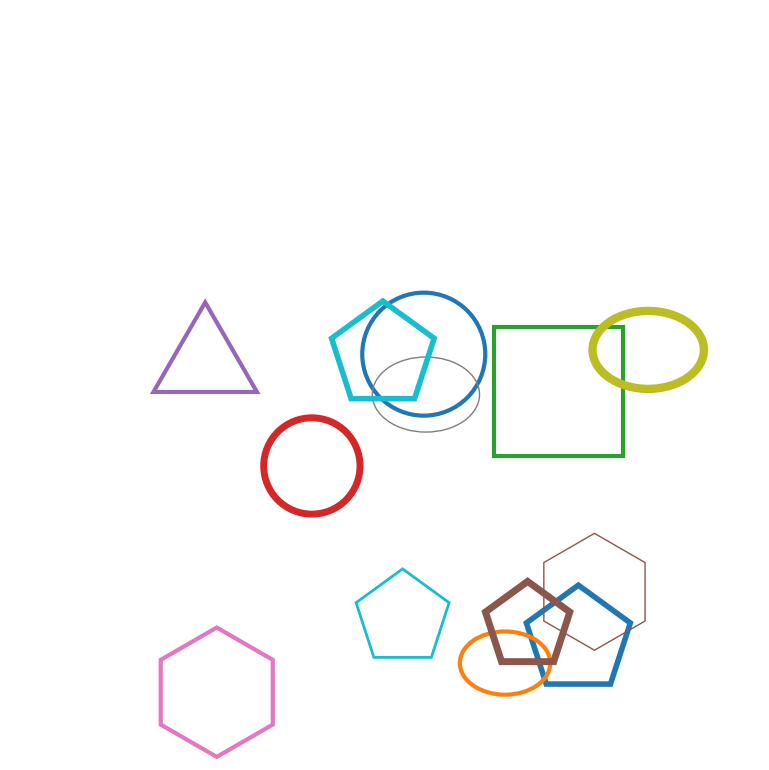[{"shape": "circle", "thickness": 1.5, "radius": 0.4, "center": [0.55, 0.54]}, {"shape": "pentagon", "thickness": 2, "radius": 0.35, "center": [0.751, 0.169]}, {"shape": "oval", "thickness": 1.5, "radius": 0.29, "center": [0.656, 0.139]}, {"shape": "square", "thickness": 1.5, "radius": 0.42, "center": [0.725, 0.491]}, {"shape": "circle", "thickness": 2.5, "radius": 0.31, "center": [0.405, 0.395]}, {"shape": "triangle", "thickness": 1.5, "radius": 0.39, "center": [0.267, 0.53]}, {"shape": "hexagon", "thickness": 0.5, "radius": 0.38, "center": [0.772, 0.231]}, {"shape": "pentagon", "thickness": 2.5, "radius": 0.29, "center": [0.685, 0.187]}, {"shape": "hexagon", "thickness": 1.5, "radius": 0.42, "center": [0.282, 0.101]}, {"shape": "oval", "thickness": 0.5, "radius": 0.35, "center": [0.553, 0.488]}, {"shape": "oval", "thickness": 3, "radius": 0.36, "center": [0.842, 0.546]}, {"shape": "pentagon", "thickness": 2, "radius": 0.35, "center": [0.497, 0.539]}, {"shape": "pentagon", "thickness": 1, "radius": 0.32, "center": [0.523, 0.198]}]